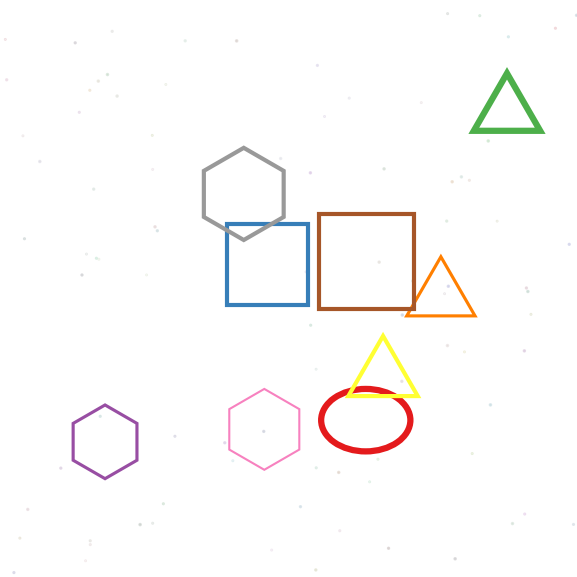[{"shape": "oval", "thickness": 3, "radius": 0.39, "center": [0.633, 0.272]}, {"shape": "square", "thickness": 2, "radius": 0.35, "center": [0.463, 0.54]}, {"shape": "triangle", "thickness": 3, "radius": 0.33, "center": [0.878, 0.806]}, {"shape": "hexagon", "thickness": 1.5, "radius": 0.32, "center": [0.182, 0.234]}, {"shape": "triangle", "thickness": 1.5, "radius": 0.34, "center": [0.763, 0.486]}, {"shape": "triangle", "thickness": 2, "radius": 0.35, "center": [0.663, 0.348]}, {"shape": "square", "thickness": 2, "radius": 0.41, "center": [0.634, 0.547]}, {"shape": "hexagon", "thickness": 1, "radius": 0.35, "center": [0.458, 0.256]}, {"shape": "hexagon", "thickness": 2, "radius": 0.4, "center": [0.422, 0.663]}]